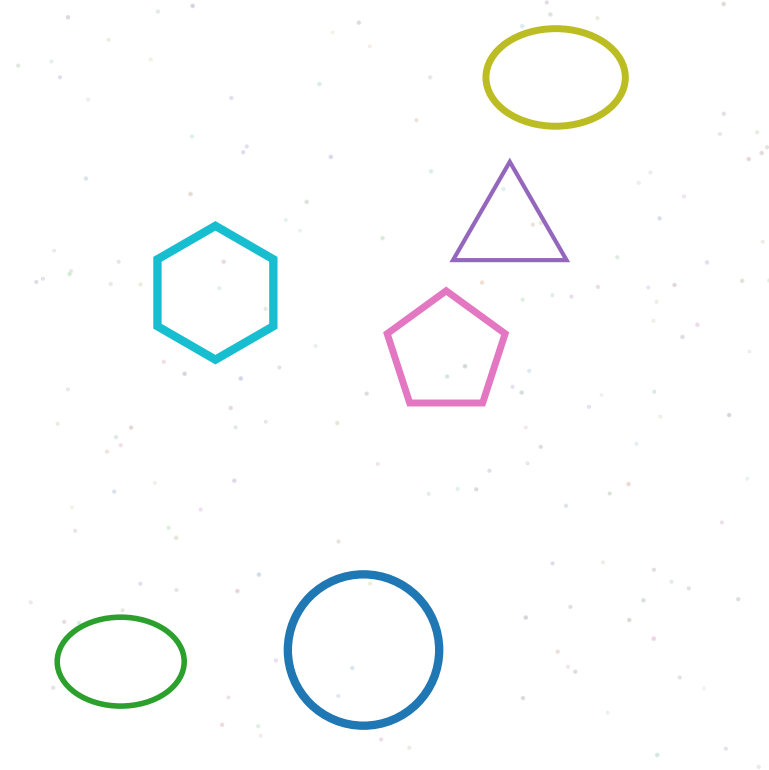[{"shape": "circle", "thickness": 3, "radius": 0.49, "center": [0.472, 0.156]}, {"shape": "oval", "thickness": 2, "radius": 0.41, "center": [0.157, 0.141]}, {"shape": "triangle", "thickness": 1.5, "radius": 0.43, "center": [0.662, 0.705]}, {"shape": "pentagon", "thickness": 2.5, "radius": 0.4, "center": [0.579, 0.542]}, {"shape": "oval", "thickness": 2.5, "radius": 0.45, "center": [0.722, 0.899]}, {"shape": "hexagon", "thickness": 3, "radius": 0.43, "center": [0.28, 0.62]}]